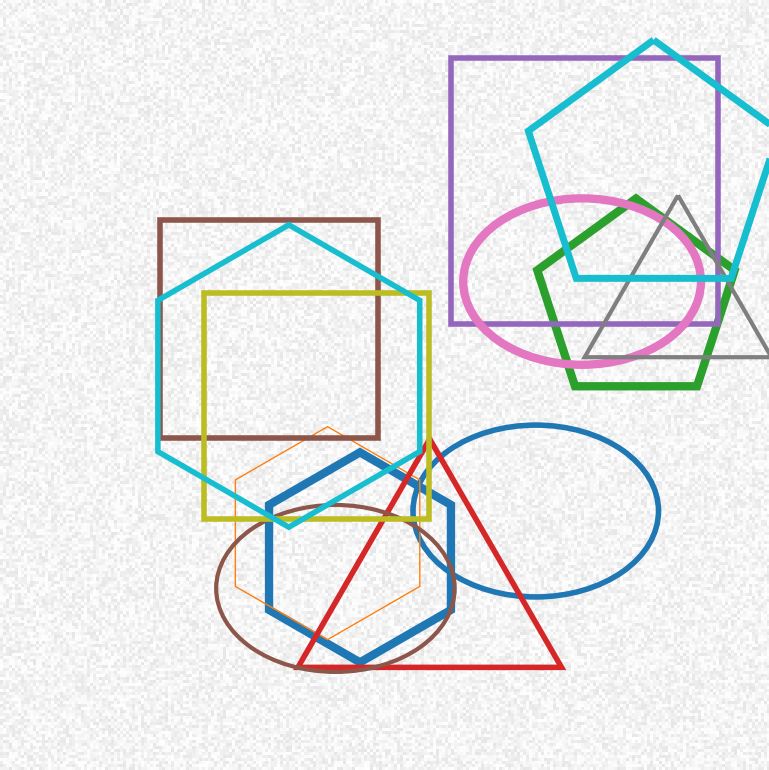[{"shape": "hexagon", "thickness": 3, "radius": 0.68, "center": [0.468, 0.276]}, {"shape": "oval", "thickness": 2, "radius": 0.8, "center": [0.696, 0.336]}, {"shape": "hexagon", "thickness": 0.5, "radius": 0.69, "center": [0.425, 0.308]}, {"shape": "pentagon", "thickness": 3, "radius": 0.67, "center": [0.826, 0.607]}, {"shape": "triangle", "thickness": 2, "radius": 0.99, "center": [0.558, 0.232]}, {"shape": "square", "thickness": 2, "radius": 0.87, "center": [0.759, 0.752]}, {"shape": "square", "thickness": 2, "radius": 0.71, "center": [0.349, 0.573]}, {"shape": "oval", "thickness": 1.5, "radius": 0.77, "center": [0.436, 0.236]}, {"shape": "oval", "thickness": 3, "radius": 0.77, "center": [0.756, 0.634]}, {"shape": "triangle", "thickness": 1.5, "radius": 0.7, "center": [0.881, 0.606]}, {"shape": "square", "thickness": 2, "radius": 0.73, "center": [0.411, 0.473]}, {"shape": "hexagon", "thickness": 2, "radius": 0.98, "center": [0.375, 0.512]}, {"shape": "pentagon", "thickness": 2.5, "radius": 0.86, "center": [0.849, 0.777]}]